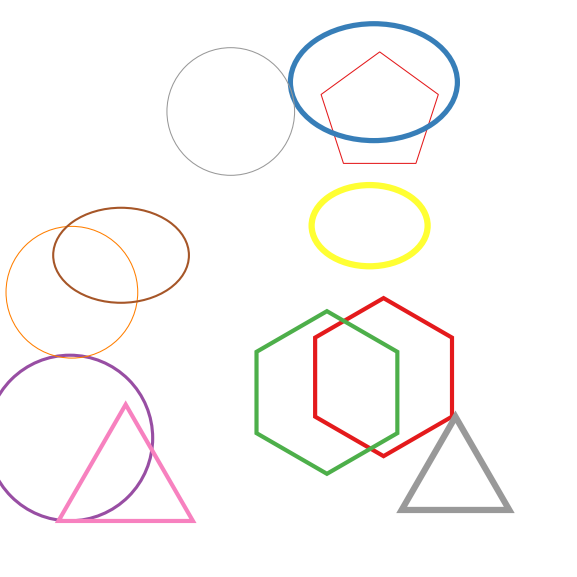[{"shape": "pentagon", "thickness": 0.5, "radius": 0.53, "center": [0.657, 0.803]}, {"shape": "hexagon", "thickness": 2, "radius": 0.68, "center": [0.664, 0.346]}, {"shape": "oval", "thickness": 2.5, "radius": 0.72, "center": [0.647, 0.857]}, {"shape": "hexagon", "thickness": 2, "radius": 0.7, "center": [0.566, 0.319]}, {"shape": "circle", "thickness": 1.5, "radius": 0.72, "center": [0.121, 0.241]}, {"shape": "circle", "thickness": 0.5, "radius": 0.57, "center": [0.124, 0.493]}, {"shape": "oval", "thickness": 3, "radius": 0.5, "center": [0.64, 0.608]}, {"shape": "oval", "thickness": 1, "radius": 0.59, "center": [0.21, 0.557]}, {"shape": "triangle", "thickness": 2, "radius": 0.67, "center": [0.218, 0.164]}, {"shape": "circle", "thickness": 0.5, "radius": 0.55, "center": [0.4, 0.806]}, {"shape": "triangle", "thickness": 3, "radius": 0.54, "center": [0.789, 0.17]}]